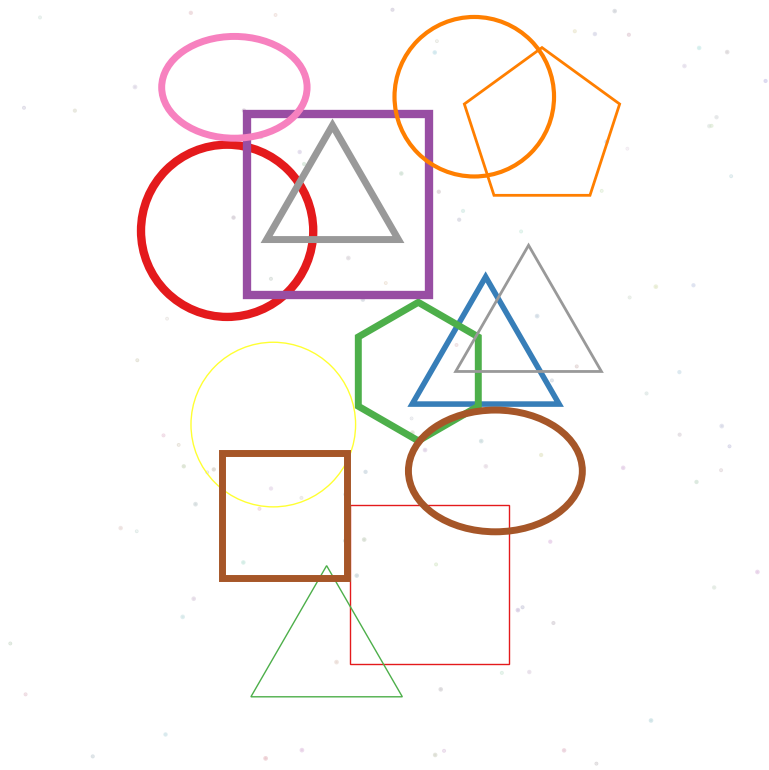[{"shape": "circle", "thickness": 3, "radius": 0.56, "center": [0.295, 0.7]}, {"shape": "square", "thickness": 0.5, "radius": 0.51, "center": [0.558, 0.241]}, {"shape": "triangle", "thickness": 2, "radius": 0.55, "center": [0.631, 0.53]}, {"shape": "triangle", "thickness": 0.5, "radius": 0.57, "center": [0.424, 0.152]}, {"shape": "hexagon", "thickness": 2.5, "radius": 0.45, "center": [0.543, 0.517]}, {"shape": "square", "thickness": 3, "radius": 0.59, "center": [0.439, 0.734]}, {"shape": "pentagon", "thickness": 1, "radius": 0.53, "center": [0.704, 0.832]}, {"shape": "circle", "thickness": 1.5, "radius": 0.52, "center": [0.616, 0.874]}, {"shape": "circle", "thickness": 0.5, "radius": 0.53, "center": [0.355, 0.449]}, {"shape": "square", "thickness": 2.5, "radius": 0.4, "center": [0.369, 0.331]}, {"shape": "oval", "thickness": 2.5, "radius": 0.56, "center": [0.643, 0.388]}, {"shape": "oval", "thickness": 2.5, "radius": 0.47, "center": [0.304, 0.887]}, {"shape": "triangle", "thickness": 2.5, "radius": 0.49, "center": [0.432, 0.738]}, {"shape": "triangle", "thickness": 1, "radius": 0.55, "center": [0.686, 0.572]}]